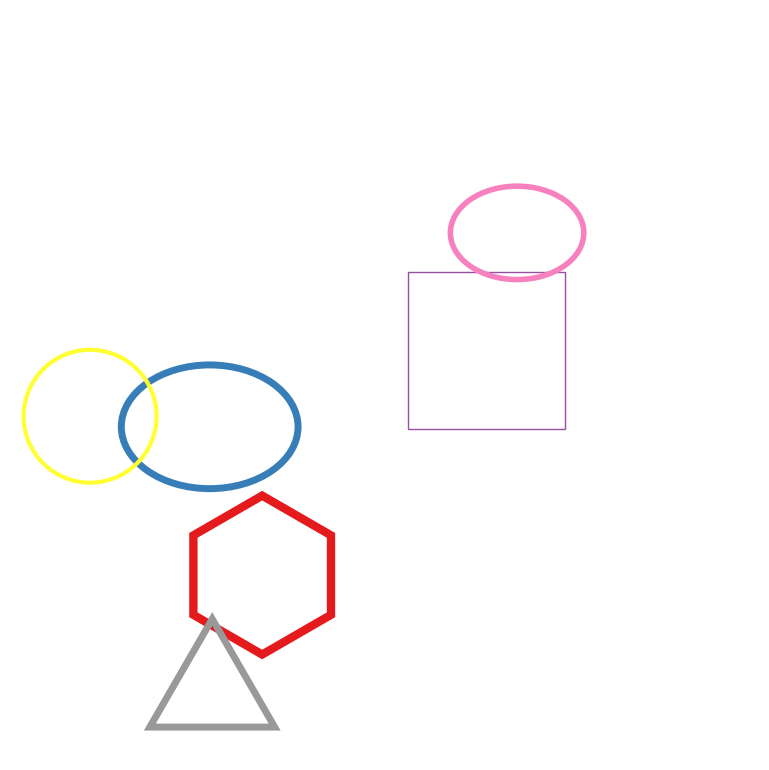[{"shape": "hexagon", "thickness": 3, "radius": 0.52, "center": [0.341, 0.253]}, {"shape": "oval", "thickness": 2.5, "radius": 0.57, "center": [0.272, 0.446]}, {"shape": "square", "thickness": 0.5, "radius": 0.51, "center": [0.632, 0.545]}, {"shape": "circle", "thickness": 1.5, "radius": 0.43, "center": [0.117, 0.459]}, {"shape": "oval", "thickness": 2, "radius": 0.43, "center": [0.672, 0.698]}, {"shape": "triangle", "thickness": 2.5, "radius": 0.47, "center": [0.276, 0.103]}]